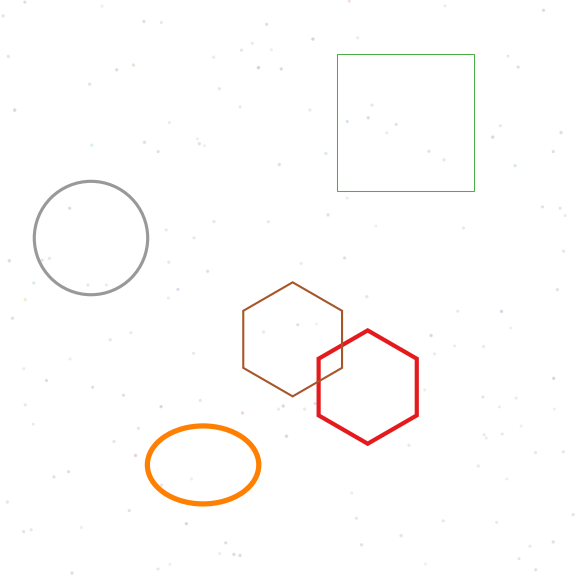[{"shape": "hexagon", "thickness": 2, "radius": 0.49, "center": [0.637, 0.329]}, {"shape": "square", "thickness": 0.5, "radius": 0.59, "center": [0.703, 0.787]}, {"shape": "oval", "thickness": 2.5, "radius": 0.48, "center": [0.352, 0.194]}, {"shape": "hexagon", "thickness": 1, "radius": 0.49, "center": [0.507, 0.412]}, {"shape": "circle", "thickness": 1.5, "radius": 0.49, "center": [0.158, 0.587]}]